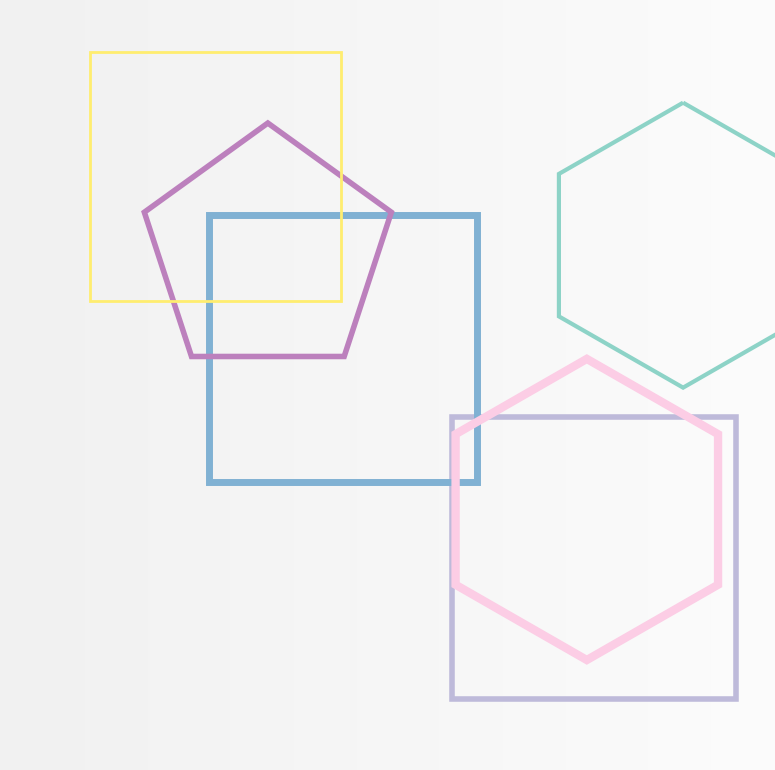[{"shape": "hexagon", "thickness": 1.5, "radius": 0.93, "center": [0.881, 0.682]}, {"shape": "square", "thickness": 2, "radius": 0.92, "center": [0.766, 0.275]}, {"shape": "square", "thickness": 2.5, "radius": 0.87, "center": [0.442, 0.548]}, {"shape": "hexagon", "thickness": 3, "radius": 0.98, "center": [0.757, 0.338]}, {"shape": "pentagon", "thickness": 2, "radius": 0.84, "center": [0.346, 0.673]}, {"shape": "square", "thickness": 1, "radius": 0.81, "center": [0.278, 0.77]}]